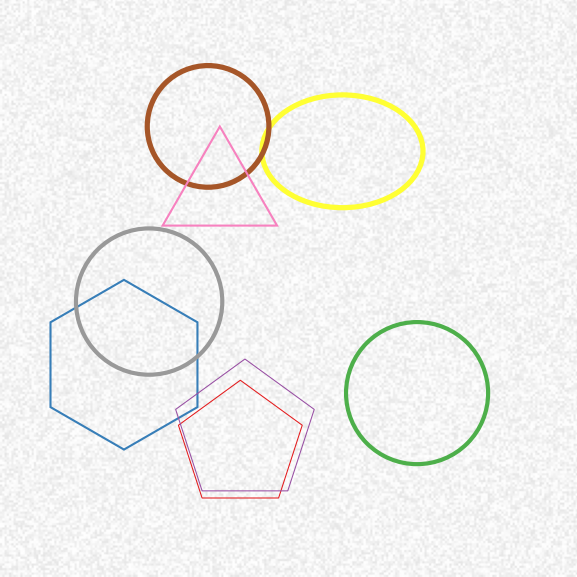[{"shape": "pentagon", "thickness": 0.5, "radius": 0.56, "center": [0.416, 0.228]}, {"shape": "hexagon", "thickness": 1, "radius": 0.73, "center": [0.215, 0.368]}, {"shape": "circle", "thickness": 2, "radius": 0.62, "center": [0.722, 0.318]}, {"shape": "pentagon", "thickness": 0.5, "radius": 0.63, "center": [0.424, 0.251]}, {"shape": "oval", "thickness": 2.5, "radius": 0.7, "center": [0.593, 0.737]}, {"shape": "circle", "thickness": 2.5, "radius": 0.53, "center": [0.36, 0.78]}, {"shape": "triangle", "thickness": 1, "radius": 0.57, "center": [0.381, 0.666]}, {"shape": "circle", "thickness": 2, "radius": 0.63, "center": [0.258, 0.477]}]